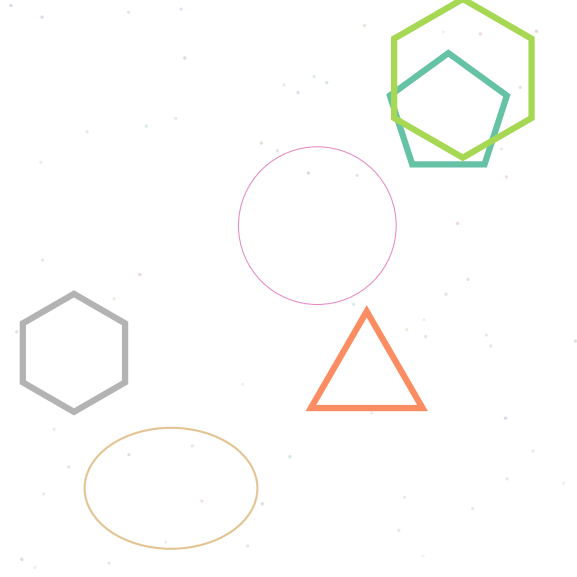[{"shape": "pentagon", "thickness": 3, "radius": 0.53, "center": [0.776, 0.801]}, {"shape": "triangle", "thickness": 3, "radius": 0.56, "center": [0.635, 0.348]}, {"shape": "circle", "thickness": 0.5, "radius": 0.68, "center": [0.549, 0.608]}, {"shape": "hexagon", "thickness": 3, "radius": 0.69, "center": [0.801, 0.863]}, {"shape": "oval", "thickness": 1, "radius": 0.75, "center": [0.296, 0.154]}, {"shape": "hexagon", "thickness": 3, "radius": 0.51, "center": [0.128, 0.388]}]